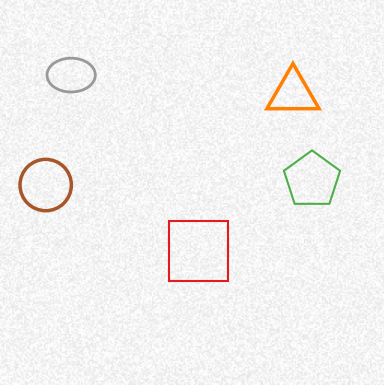[{"shape": "square", "thickness": 1.5, "radius": 0.38, "center": [0.515, 0.348]}, {"shape": "pentagon", "thickness": 1.5, "radius": 0.38, "center": [0.81, 0.533]}, {"shape": "triangle", "thickness": 2.5, "radius": 0.39, "center": [0.761, 0.757]}, {"shape": "circle", "thickness": 2.5, "radius": 0.33, "center": [0.119, 0.519]}, {"shape": "oval", "thickness": 2, "radius": 0.31, "center": [0.185, 0.805]}]